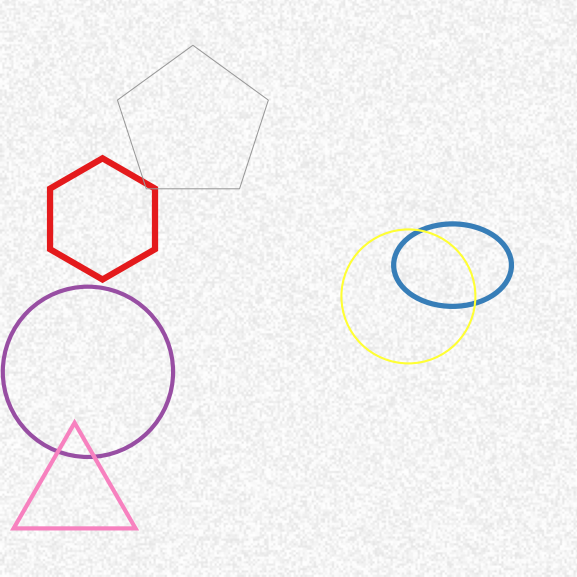[{"shape": "hexagon", "thickness": 3, "radius": 0.52, "center": [0.178, 0.62]}, {"shape": "oval", "thickness": 2.5, "radius": 0.51, "center": [0.784, 0.54]}, {"shape": "circle", "thickness": 2, "radius": 0.74, "center": [0.152, 0.355]}, {"shape": "circle", "thickness": 1, "radius": 0.58, "center": [0.707, 0.486]}, {"shape": "triangle", "thickness": 2, "radius": 0.61, "center": [0.129, 0.145]}, {"shape": "pentagon", "thickness": 0.5, "radius": 0.69, "center": [0.334, 0.783]}]